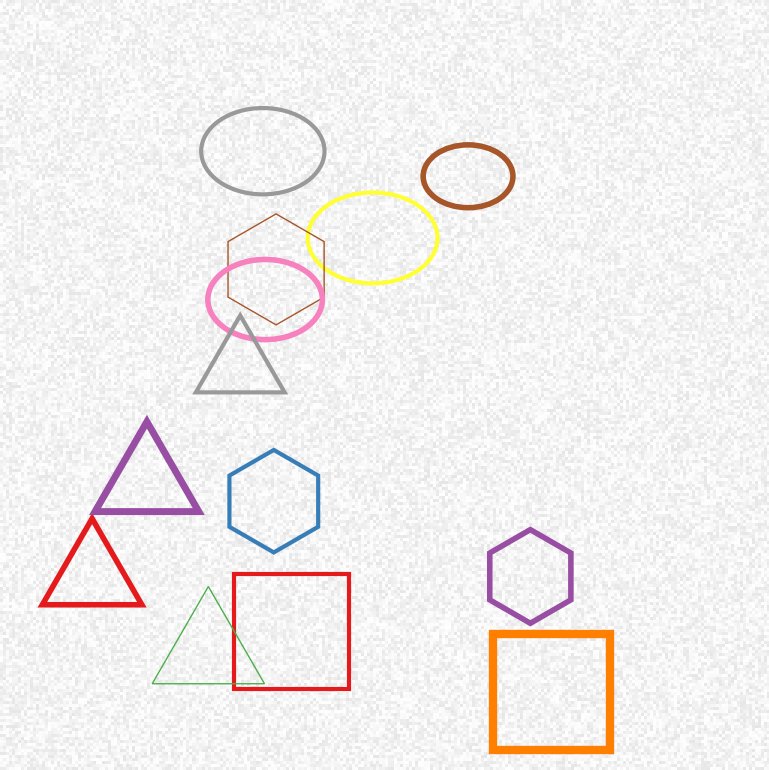[{"shape": "square", "thickness": 1.5, "radius": 0.37, "center": [0.379, 0.18]}, {"shape": "triangle", "thickness": 2, "radius": 0.37, "center": [0.12, 0.252]}, {"shape": "hexagon", "thickness": 1.5, "radius": 0.33, "center": [0.356, 0.349]}, {"shape": "triangle", "thickness": 0.5, "radius": 0.42, "center": [0.271, 0.154]}, {"shape": "triangle", "thickness": 2.5, "radius": 0.39, "center": [0.191, 0.374]}, {"shape": "hexagon", "thickness": 2, "radius": 0.3, "center": [0.689, 0.251]}, {"shape": "square", "thickness": 3, "radius": 0.38, "center": [0.716, 0.101]}, {"shape": "oval", "thickness": 1.5, "radius": 0.42, "center": [0.484, 0.691]}, {"shape": "oval", "thickness": 2, "radius": 0.29, "center": [0.608, 0.771]}, {"shape": "hexagon", "thickness": 0.5, "radius": 0.36, "center": [0.359, 0.65]}, {"shape": "oval", "thickness": 2, "radius": 0.37, "center": [0.344, 0.611]}, {"shape": "oval", "thickness": 1.5, "radius": 0.4, "center": [0.341, 0.804]}, {"shape": "triangle", "thickness": 1.5, "radius": 0.33, "center": [0.312, 0.524]}]